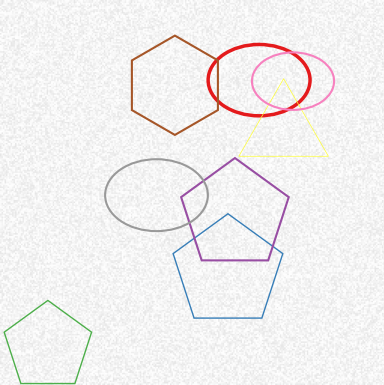[{"shape": "oval", "thickness": 2.5, "radius": 0.66, "center": [0.673, 0.792]}, {"shape": "pentagon", "thickness": 1, "radius": 0.75, "center": [0.592, 0.295]}, {"shape": "pentagon", "thickness": 1, "radius": 0.6, "center": [0.124, 0.1]}, {"shape": "pentagon", "thickness": 1.5, "radius": 0.73, "center": [0.61, 0.443]}, {"shape": "triangle", "thickness": 0.5, "radius": 0.67, "center": [0.737, 0.661]}, {"shape": "hexagon", "thickness": 1.5, "radius": 0.64, "center": [0.454, 0.779]}, {"shape": "oval", "thickness": 1.5, "radius": 0.53, "center": [0.761, 0.789]}, {"shape": "oval", "thickness": 1.5, "radius": 0.67, "center": [0.406, 0.493]}]